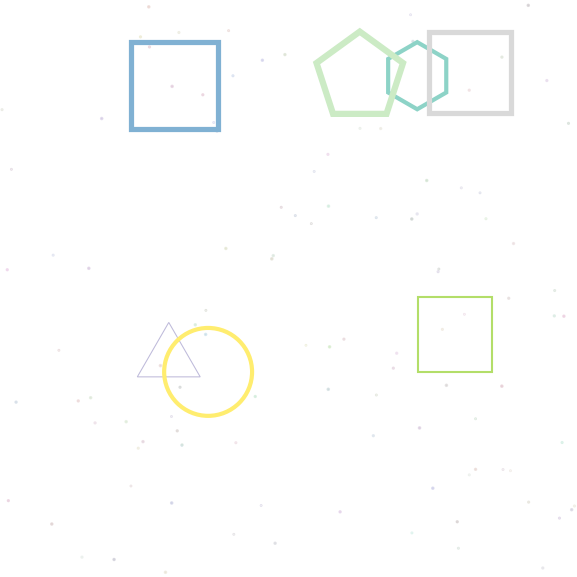[{"shape": "hexagon", "thickness": 2, "radius": 0.29, "center": [0.722, 0.868]}, {"shape": "triangle", "thickness": 0.5, "radius": 0.31, "center": [0.292, 0.378]}, {"shape": "square", "thickness": 2.5, "radius": 0.37, "center": [0.303, 0.851]}, {"shape": "square", "thickness": 1, "radius": 0.32, "center": [0.788, 0.42]}, {"shape": "square", "thickness": 2.5, "radius": 0.35, "center": [0.813, 0.874]}, {"shape": "pentagon", "thickness": 3, "radius": 0.39, "center": [0.623, 0.866]}, {"shape": "circle", "thickness": 2, "radius": 0.38, "center": [0.36, 0.355]}]